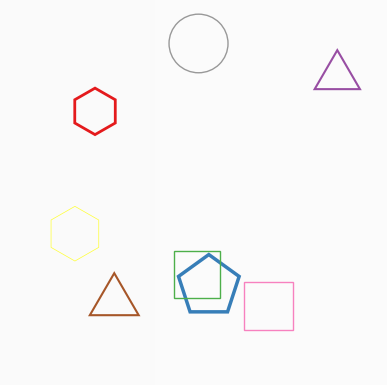[{"shape": "hexagon", "thickness": 2, "radius": 0.3, "center": [0.245, 0.711]}, {"shape": "pentagon", "thickness": 2.5, "radius": 0.41, "center": [0.539, 0.257]}, {"shape": "square", "thickness": 1, "radius": 0.3, "center": [0.509, 0.287]}, {"shape": "triangle", "thickness": 1.5, "radius": 0.34, "center": [0.87, 0.802]}, {"shape": "hexagon", "thickness": 0.5, "radius": 0.36, "center": [0.193, 0.393]}, {"shape": "triangle", "thickness": 1.5, "radius": 0.36, "center": [0.295, 0.218]}, {"shape": "square", "thickness": 1, "radius": 0.31, "center": [0.693, 0.206]}, {"shape": "circle", "thickness": 1, "radius": 0.38, "center": [0.512, 0.887]}]